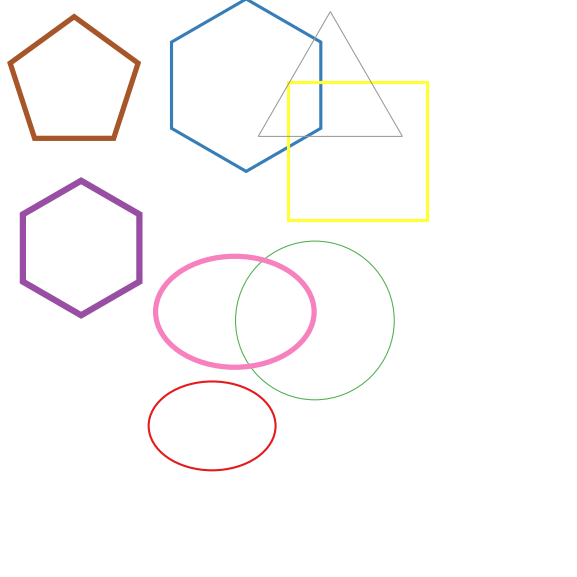[{"shape": "oval", "thickness": 1, "radius": 0.55, "center": [0.367, 0.262]}, {"shape": "hexagon", "thickness": 1.5, "radius": 0.75, "center": [0.426, 0.852]}, {"shape": "circle", "thickness": 0.5, "radius": 0.69, "center": [0.545, 0.444]}, {"shape": "hexagon", "thickness": 3, "radius": 0.58, "center": [0.141, 0.57]}, {"shape": "square", "thickness": 1.5, "radius": 0.6, "center": [0.619, 0.737]}, {"shape": "pentagon", "thickness": 2.5, "radius": 0.58, "center": [0.128, 0.854]}, {"shape": "oval", "thickness": 2.5, "radius": 0.69, "center": [0.407, 0.459]}, {"shape": "triangle", "thickness": 0.5, "radius": 0.72, "center": [0.572, 0.835]}]